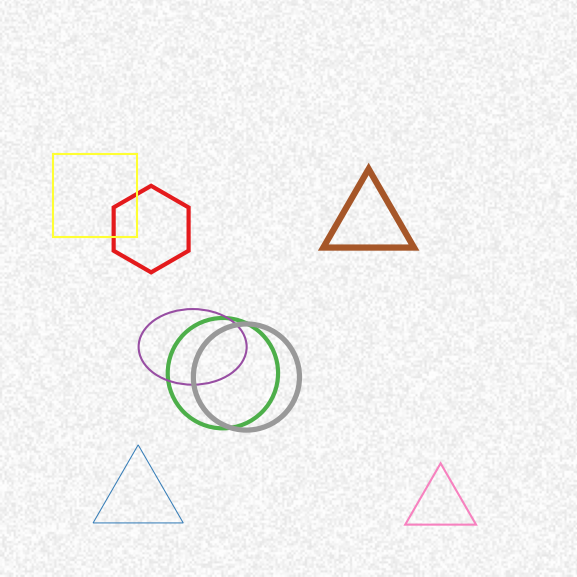[{"shape": "hexagon", "thickness": 2, "radius": 0.37, "center": [0.262, 0.602]}, {"shape": "triangle", "thickness": 0.5, "radius": 0.45, "center": [0.239, 0.139]}, {"shape": "circle", "thickness": 2, "radius": 0.48, "center": [0.386, 0.353]}, {"shape": "oval", "thickness": 1, "radius": 0.47, "center": [0.334, 0.398]}, {"shape": "square", "thickness": 1, "radius": 0.36, "center": [0.165, 0.661]}, {"shape": "triangle", "thickness": 3, "radius": 0.45, "center": [0.638, 0.616]}, {"shape": "triangle", "thickness": 1, "radius": 0.35, "center": [0.763, 0.126]}, {"shape": "circle", "thickness": 2.5, "radius": 0.46, "center": [0.427, 0.346]}]